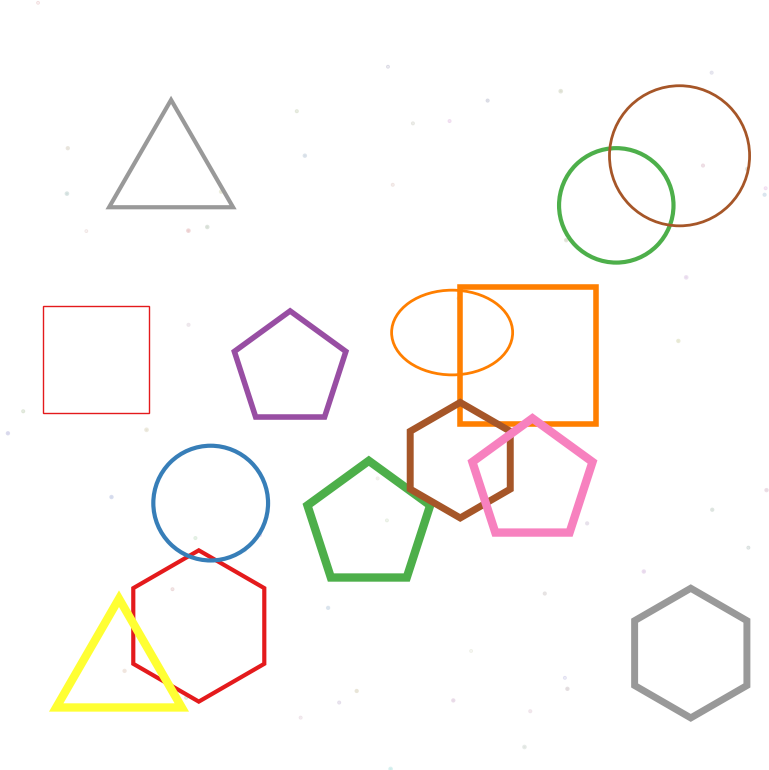[{"shape": "hexagon", "thickness": 1.5, "radius": 0.49, "center": [0.258, 0.187]}, {"shape": "square", "thickness": 0.5, "radius": 0.35, "center": [0.125, 0.533]}, {"shape": "circle", "thickness": 1.5, "radius": 0.37, "center": [0.274, 0.347]}, {"shape": "pentagon", "thickness": 3, "radius": 0.42, "center": [0.479, 0.318]}, {"shape": "circle", "thickness": 1.5, "radius": 0.37, "center": [0.8, 0.733]}, {"shape": "pentagon", "thickness": 2, "radius": 0.38, "center": [0.377, 0.52]}, {"shape": "square", "thickness": 2, "radius": 0.44, "center": [0.686, 0.539]}, {"shape": "oval", "thickness": 1, "radius": 0.39, "center": [0.587, 0.568]}, {"shape": "triangle", "thickness": 3, "radius": 0.47, "center": [0.155, 0.128]}, {"shape": "circle", "thickness": 1, "radius": 0.45, "center": [0.883, 0.798]}, {"shape": "hexagon", "thickness": 2.5, "radius": 0.38, "center": [0.598, 0.402]}, {"shape": "pentagon", "thickness": 3, "radius": 0.41, "center": [0.691, 0.375]}, {"shape": "hexagon", "thickness": 2.5, "radius": 0.42, "center": [0.897, 0.152]}, {"shape": "triangle", "thickness": 1.5, "radius": 0.46, "center": [0.222, 0.777]}]